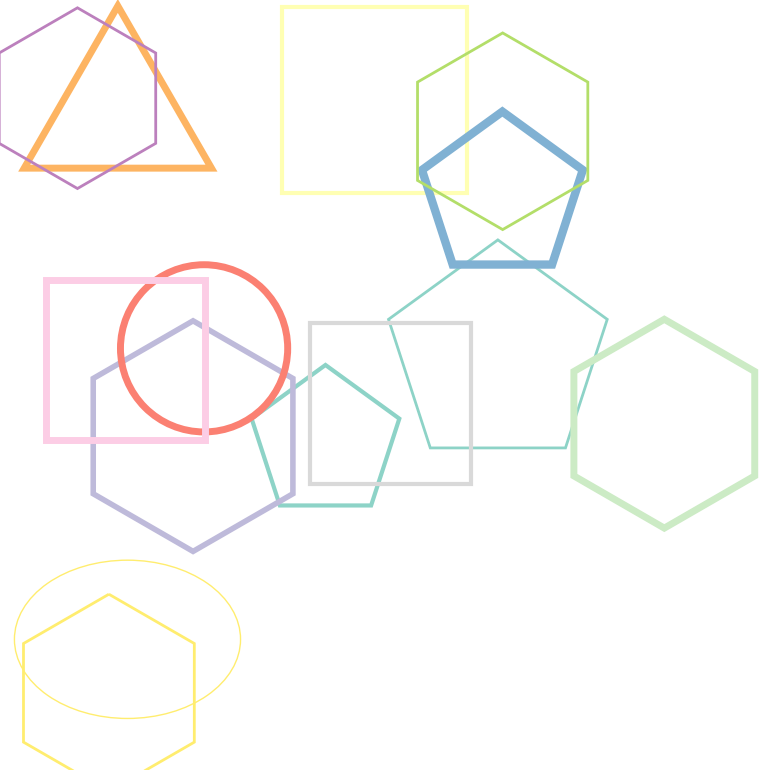[{"shape": "pentagon", "thickness": 1.5, "radius": 0.5, "center": [0.423, 0.425]}, {"shape": "pentagon", "thickness": 1, "radius": 0.75, "center": [0.647, 0.539]}, {"shape": "square", "thickness": 1.5, "radius": 0.6, "center": [0.486, 0.87]}, {"shape": "hexagon", "thickness": 2, "radius": 0.75, "center": [0.251, 0.434]}, {"shape": "circle", "thickness": 2.5, "radius": 0.54, "center": [0.265, 0.548]}, {"shape": "pentagon", "thickness": 3, "radius": 0.55, "center": [0.652, 0.745]}, {"shape": "triangle", "thickness": 2.5, "radius": 0.7, "center": [0.153, 0.852]}, {"shape": "hexagon", "thickness": 1, "radius": 0.64, "center": [0.653, 0.83]}, {"shape": "square", "thickness": 2.5, "radius": 0.52, "center": [0.163, 0.532]}, {"shape": "square", "thickness": 1.5, "radius": 0.52, "center": [0.507, 0.476]}, {"shape": "hexagon", "thickness": 1, "radius": 0.59, "center": [0.101, 0.873]}, {"shape": "hexagon", "thickness": 2.5, "radius": 0.68, "center": [0.863, 0.45]}, {"shape": "hexagon", "thickness": 1, "radius": 0.64, "center": [0.141, 0.1]}, {"shape": "oval", "thickness": 0.5, "radius": 0.73, "center": [0.166, 0.17]}]